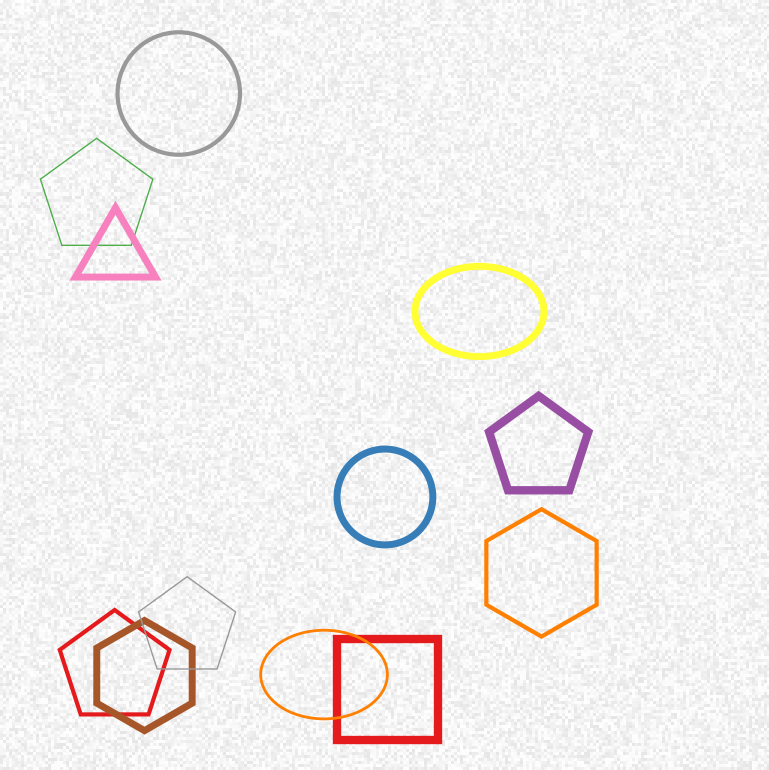[{"shape": "pentagon", "thickness": 1.5, "radius": 0.37, "center": [0.149, 0.133]}, {"shape": "square", "thickness": 3, "radius": 0.33, "center": [0.503, 0.104]}, {"shape": "circle", "thickness": 2.5, "radius": 0.31, "center": [0.5, 0.355]}, {"shape": "pentagon", "thickness": 0.5, "radius": 0.38, "center": [0.125, 0.744]}, {"shape": "pentagon", "thickness": 3, "radius": 0.34, "center": [0.7, 0.418]}, {"shape": "oval", "thickness": 1, "radius": 0.41, "center": [0.421, 0.124]}, {"shape": "hexagon", "thickness": 1.5, "radius": 0.41, "center": [0.703, 0.256]}, {"shape": "oval", "thickness": 2.5, "radius": 0.42, "center": [0.623, 0.596]}, {"shape": "hexagon", "thickness": 2.5, "radius": 0.36, "center": [0.188, 0.123]}, {"shape": "triangle", "thickness": 2.5, "radius": 0.3, "center": [0.15, 0.67]}, {"shape": "pentagon", "thickness": 0.5, "radius": 0.33, "center": [0.243, 0.185]}, {"shape": "circle", "thickness": 1.5, "radius": 0.4, "center": [0.232, 0.879]}]